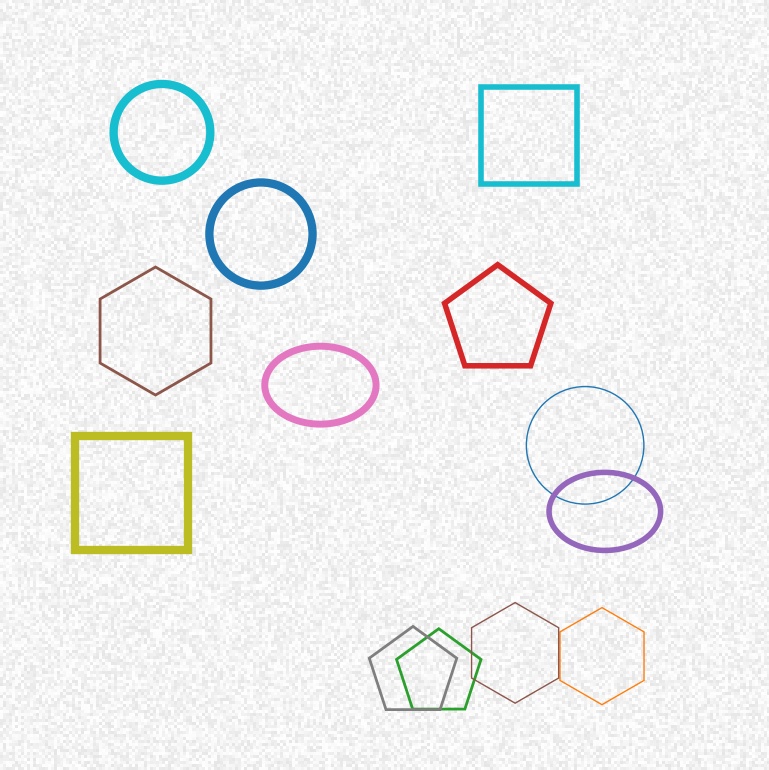[{"shape": "circle", "thickness": 3, "radius": 0.33, "center": [0.339, 0.696]}, {"shape": "circle", "thickness": 0.5, "radius": 0.38, "center": [0.76, 0.422]}, {"shape": "hexagon", "thickness": 0.5, "radius": 0.32, "center": [0.782, 0.148]}, {"shape": "pentagon", "thickness": 1, "radius": 0.29, "center": [0.57, 0.126]}, {"shape": "pentagon", "thickness": 2, "radius": 0.36, "center": [0.646, 0.584]}, {"shape": "oval", "thickness": 2, "radius": 0.36, "center": [0.785, 0.336]}, {"shape": "hexagon", "thickness": 1, "radius": 0.42, "center": [0.202, 0.57]}, {"shape": "hexagon", "thickness": 0.5, "radius": 0.33, "center": [0.669, 0.152]}, {"shape": "oval", "thickness": 2.5, "radius": 0.36, "center": [0.416, 0.5]}, {"shape": "pentagon", "thickness": 1, "radius": 0.3, "center": [0.536, 0.127]}, {"shape": "square", "thickness": 3, "radius": 0.37, "center": [0.171, 0.359]}, {"shape": "circle", "thickness": 3, "radius": 0.31, "center": [0.21, 0.828]}, {"shape": "square", "thickness": 2, "radius": 0.31, "center": [0.687, 0.824]}]